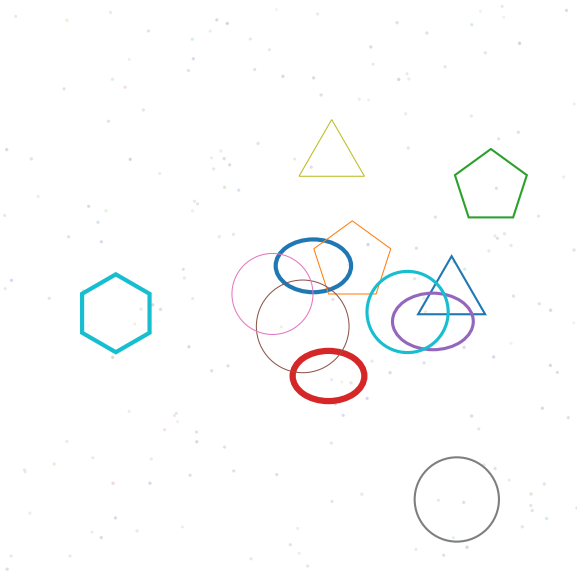[{"shape": "triangle", "thickness": 1, "radius": 0.34, "center": [0.782, 0.488]}, {"shape": "oval", "thickness": 2, "radius": 0.33, "center": [0.543, 0.539]}, {"shape": "pentagon", "thickness": 0.5, "radius": 0.35, "center": [0.61, 0.547]}, {"shape": "pentagon", "thickness": 1, "radius": 0.33, "center": [0.85, 0.676]}, {"shape": "oval", "thickness": 3, "radius": 0.31, "center": [0.569, 0.348]}, {"shape": "oval", "thickness": 1.5, "radius": 0.35, "center": [0.75, 0.443]}, {"shape": "circle", "thickness": 0.5, "radius": 0.4, "center": [0.524, 0.434]}, {"shape": "circle", "thickness": 0.5, "radius": 0.35, "center": [0.472, 0.49]}, {"shape": "circle", "thickness": 1, "radius": 0.36, "center": [0.791, 0.134]}, {"shape": "triangle", "thickness": 0.5, "radius": 0.33, "center": [0.574, 0.727]}, {"shape": "circle", "thickness": 1.5, "radius": 0.35, "center": [0.706, 0.459]}, {"shape": "hexagon", "thickness": 2, "radius": 0.34, "center": [0.201, 0.457]}]